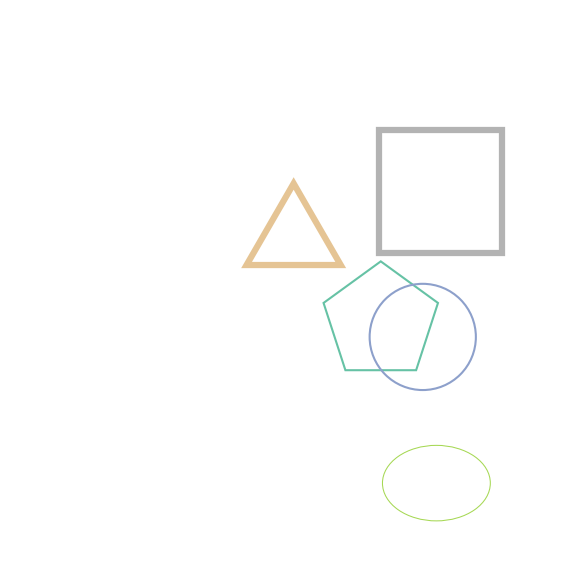[{"shape": "pentagon", "thickness": 1, "radius": 0.52, "center": [0.659, 0.442]}, {"shape": "circle", "thickness": 1, "radius": 0.46, "center": [0.732, 0.416]}, {"shape": "oval", "thickness": 0.5, "radius": 0.47, "center": [0.756, 0.163]}, {"shape": "triangle", "thickness": 3, "radius": 0.47, "center": [0.508, 0.587]}, {"shape": "square", "thickness": 3, "radius": 0.53, "center": [0.763, 0.668]}]